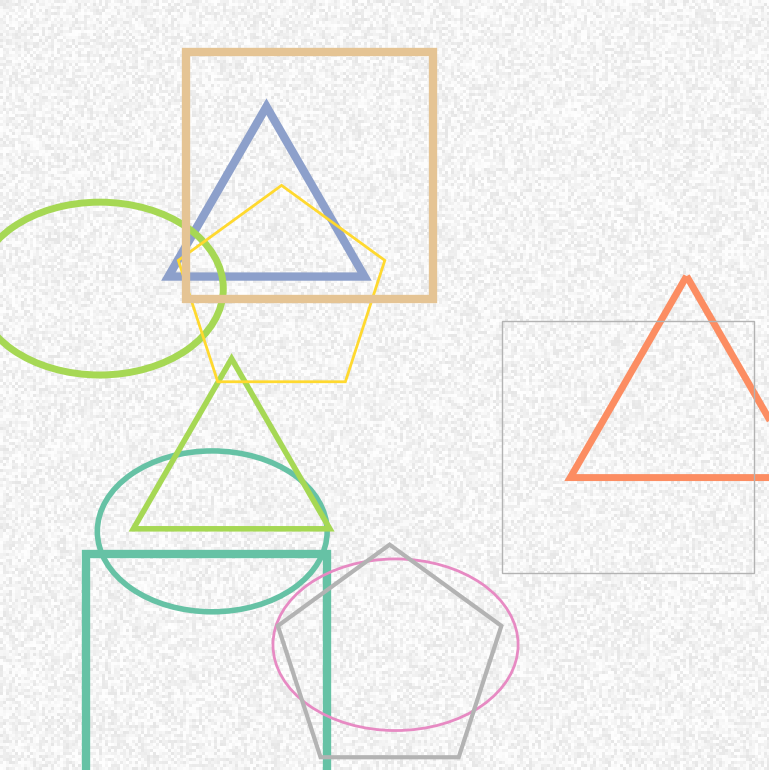[{"shape": "square", "thickness": 3, "radius": 0.78, "center": [0.268, 0.124]}, {"shape": "oval", "thickness": 2, "radius": 0.75, "center": [0.276, 0.31]}, {"shape": "triangle", "thickness": 2.5, "radius": 0.87, "center": [0.892, 0.467]}, {"shape": "triangle", "thickness": 3, "radius": 0.74, "center": [0.346, 0.714]}, {"shape": "oval", "thickness": 1, "radius": 0.8, "center": [0.514, 0.163]}, {"shape": "oval", "thickness": 2.5, "radius": 0.8, "center": [0.13, 0.625]}, {"shape": "triangle", "thickness": 2, "radius": 0.74, "center": [0.301, 0.387]}, {"shape": "pentagon", "thickness": 1, "radius": 0.7, "center": [0.366, 0.618]}, {"shape": "square", "thickness": 3, "radius": 0.8, "center": [0.402, 0.771]}, {"shape": "square", "thickness": 0.5, "radius": 0.82, "center": [0.816, 0.419]}, {"shape": "pentagon", "thickness": 1.5, "radius": 0.76, "center": [0.506, 0.14]}]